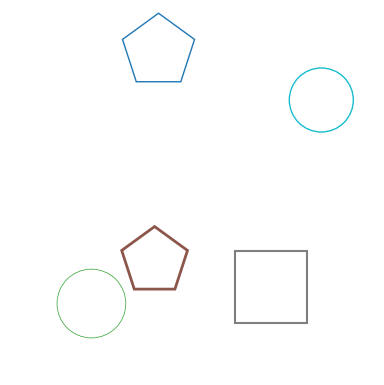[{"shape": "pentagon", "thickness": 1, "radius": 0.49, "center": [0.412, 0.867]}, {"shape": "circle", "thickness": 0.5, "radius": 0.45, "center": [0.237, 0.212]}, {"shape": "pentagon", "thickness": 2, "radius": 0.45, "center": [0.402, 0.322]}, {"shape": "square", "thickness": 1.5, "radius": 0.47, "center": [0.704, 0.255]}, {"shape": "circle", "thickness": 1, "radius": 0.42, "center": [0.835, 0.74]}]